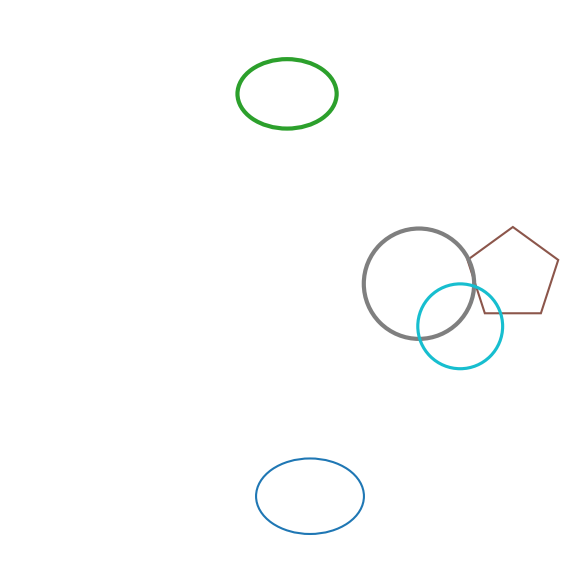[{"shape": "oval", "thickness": 1, "radius": 0.47, "center": [0.537, 0.14]}, {"shape": "oval", "thickness": 2, "radius": 0.43, "center": [0.497, 0.837]}, {"shape": "pentagon", "thickness": 1, "radius": 0.41, "center": [0.888, 0.523]}, {"shape": "circle", "thickness": 2, "radius": 0.48, "center": [0.726, 0.508]}, {"shape": "circle", "thickness": 1.5, "radius": 0.37, "center": [0.797, 0.434]}]